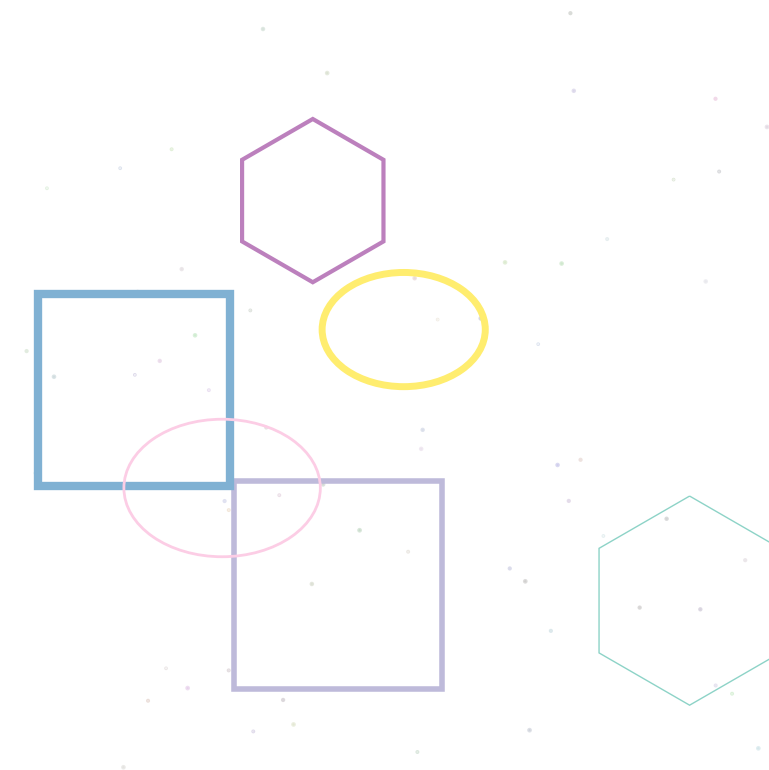[{"shape": "hexagon", "thickness": 0.5, "radius": 0.68, "center": [0.896, 0.22]}, {"shape": "square", "thickness": 2, "radius": 0.68, "center": [0.439, 0.24]}, {"shape": "square", "thickness": 3, "radius": 0.62, "center": [0.174, 0.494]}, {"shape": "oval", "thickness": 1, "radius": 0.64, "center": [0.288, 0.366]}, {"shape": "hexagon", "thickness": 1.5, "radius": 0.53, "center": [0.406, 0.739]}, {"shape": "oval", "thickness": 2.5, "radius": 0.53, "center": [0.524, 0.572]}]